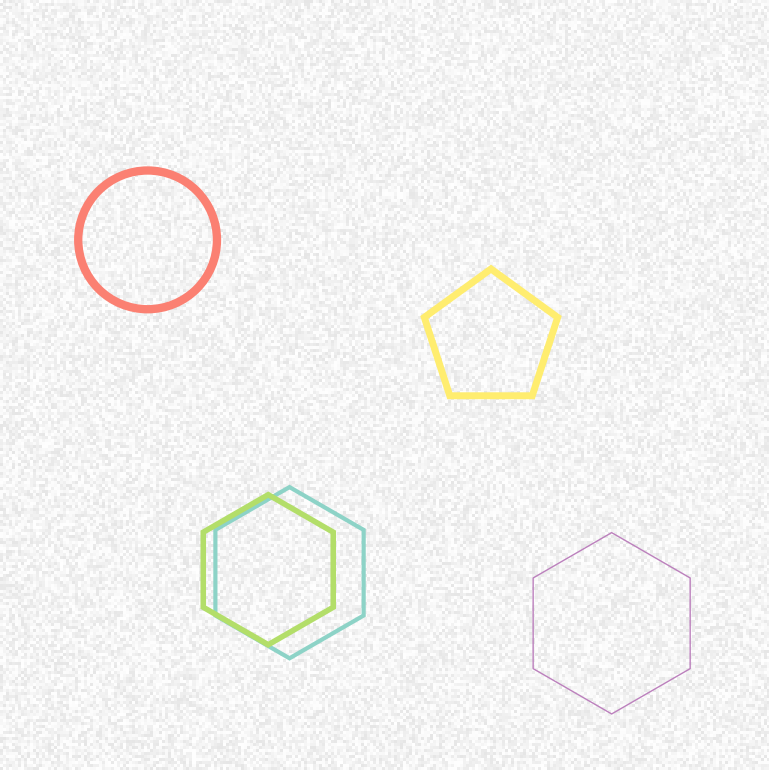[{"shape": "hexagon", "thickness": 1.5, "radius": 0.56, "center": [0.376, 0.256]}, {"shape": "circle", "thickness": 3, "radius": 0.45, "center": [0.192, 0.688]}, {"shape": "hexagon", "thickness": 2, "radius": 0.49, "center": [0.348, 0.26]}, {"shape": "hexagon", "thickness": 0.5, "radius": 0.59, "center": [0.794, 0.191]}, {"shape": "pentagon", "thickness": 2.5, "radius": 0.46, "center": [0.638, 0.56]}]